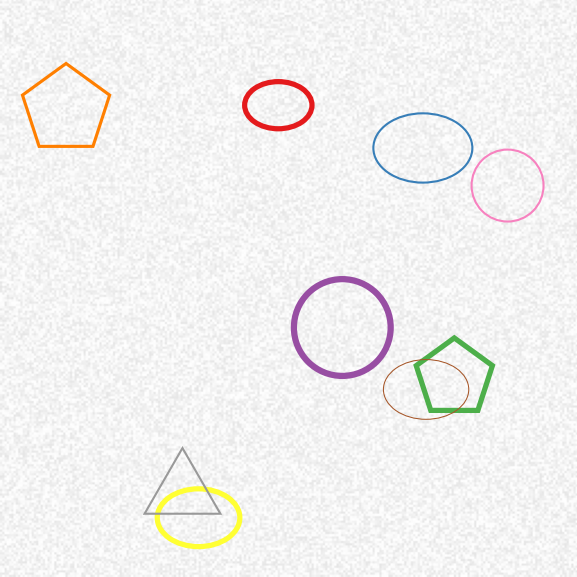[{"shape": "oval", "thickness": 2.5, "radius": 0.29, "center": [0.482, 0.817]}, {"shape": "oval", "thickness": 1, "radius": 0.43, "center": [0.732, 0.743]}, {"shape": "pentagon", "thickness": 2.5, "radius": 0.35, "center": [0.787, 0.345]}, {"shape": "circle", "thickness": 3, "radius": 0.42, "center": [0.593, 0.432]}, {"shape": "pentagon", "thickness": 1.5, "radius": 0.4, "center": [0.114, 0.81]}, {"shape": "oval", "thickness": 2.5, "radius": 0.36, "center": [0.344, 0.103]}, {"shape": "oval", "thickness": 0.5, "radius": 0.37, "center": [0.738, 0.325]}, {"shape": "circle", "thickness": 1, "radius": 0.31, "center": [0.879, 0.678]}, {"shape": "triangle", "thickness": 1, "radius": 0.38, "center": [0.316, 0.147]}]